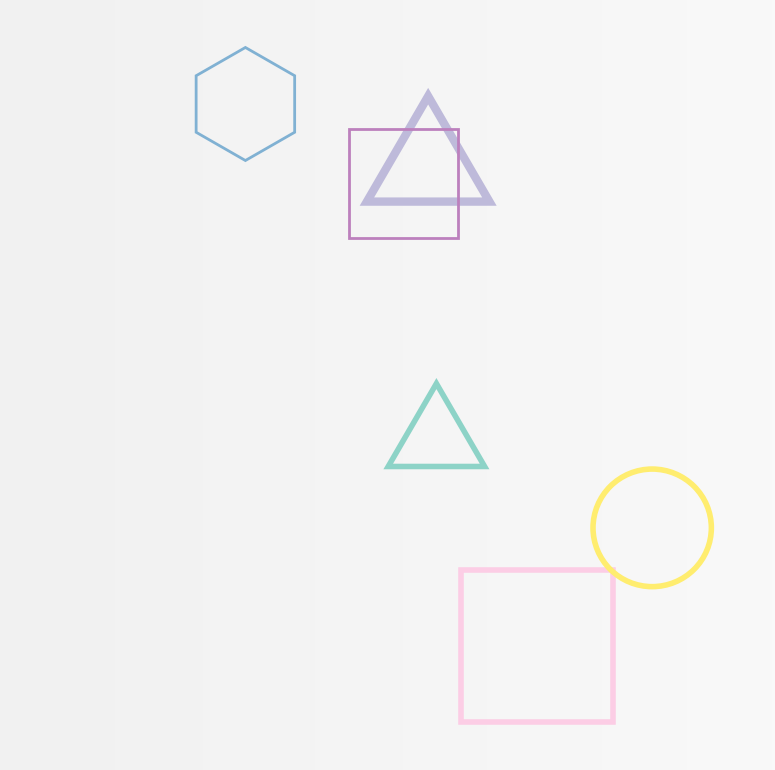[{"shape": "triangle", "thickness": 2, "radius": 0.36, "center": [0.563, 0.43]}, {"shape": "triangle", "thickness": 3, "radius": 0.46, "center": [0.552, 0.784]}, {"shape": "hexagon", "thickness": 1, "radius": 0.37, "center": [0.317, 0.865]}, {"shape": "square", "thickness": 2, "radius": 0.49, "center": [0.693, 0.161]}, {"shape": "square", "thickness": 1, "radius": 0.35, "center": [0.521, 0.762]}, {"shape": "circle", "thickness": 2, "radius": 0.38, "center": [0.842, 0.314]}]